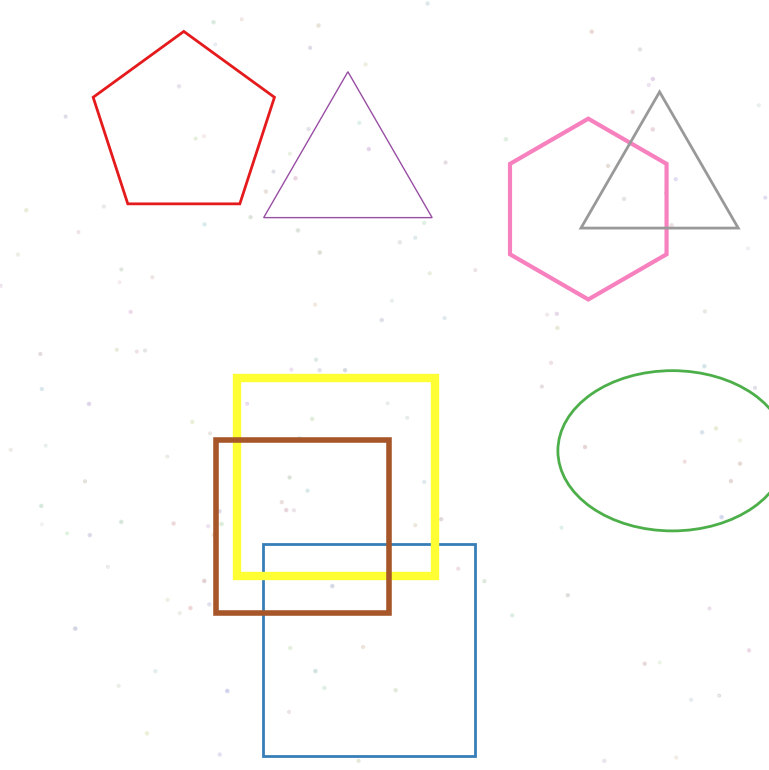[{"shape": "pentagon", "thickness": 1, "radius": 0.62, "center": [0.239, 0.835]}, {"shape": "square", "thickness": 1, "radius": 0.69, "center": [0.479, 0.156]}, {"shape": "oval", "thickness": 1, "radius": 0.74, "center": [0.873, 0.415]}, {"shape": "triangle", "thickness": 0.5, "radius": 0.63, "center": [0.452, 0.781]}, {"shape": "square", "thickness": 3, "radius": 0.64, "center": [0.437, 0.38]}, {"shape": "square", "thickness": 2, "radius": 0.56, "center": [0.393, 0.317]}, {"shape": "hexagon", "thickness": 1.5, "radius": 0.59, "center": [0.764, 0.728]}, {"shape": "triangle", "thickness": 1, "radius": 0.59, "center": [0.857, 0.763]}]